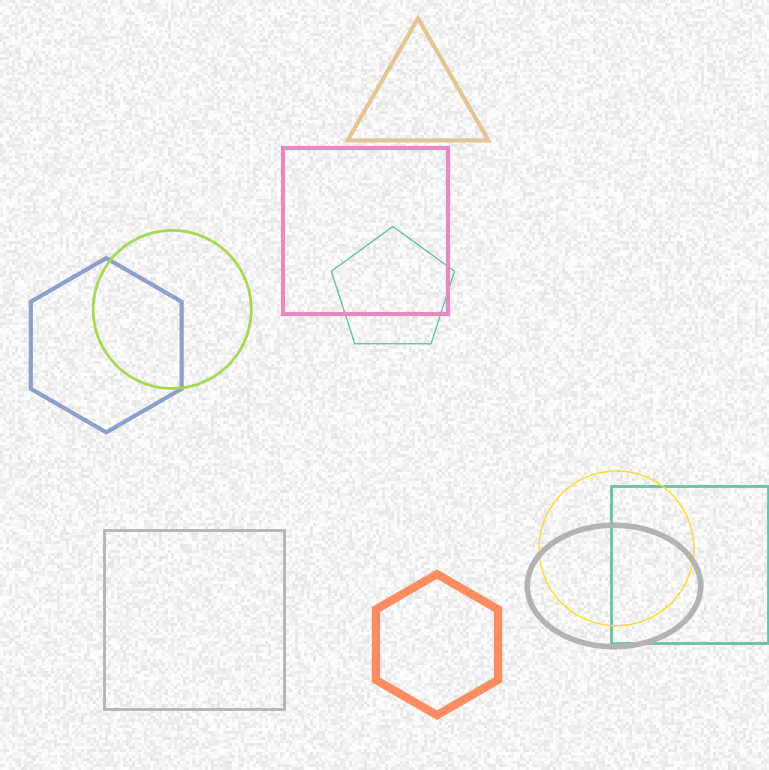[{"shape": "pentagon", "thickness": 0.5, "radius": 0.42, "center": [0.51, 0.622]}, {"shape": "square", "thickness": 1, "radius": 0.51, "center": [0.895, 0.267]}, {"shape": "hexagon", "thickness": 3, "radius": 0.46, "center": [0.568, 0.163]}, {"shape": "hexagon", "thickness": 1.5, "radius": 0.57, "center": [0.138, 0.552]}, {"shape": "square", "thickness": 1.5, "radius": 0.54, "center": [0.475, 0.7]}, {"shape": "circle", "thickness": 1, "radius": 0.51, "center": [0.224, 0.598]}, {"shape": "circle", "thickness": 0.5, "radius": 0.5, "center": [0.801, 0.288]}, {"shape": "triangle", "thickness": 1.5, "radius": 0.53, "center": [0.543, 0.87]}, {"shape": "oval", "thickness": 2, "radius": 0.56, "center": [0.797, 0.239]}, {"shape": "square", "thickness": 1, "radius": 0.58, "center": [0.252, 0.195]}]